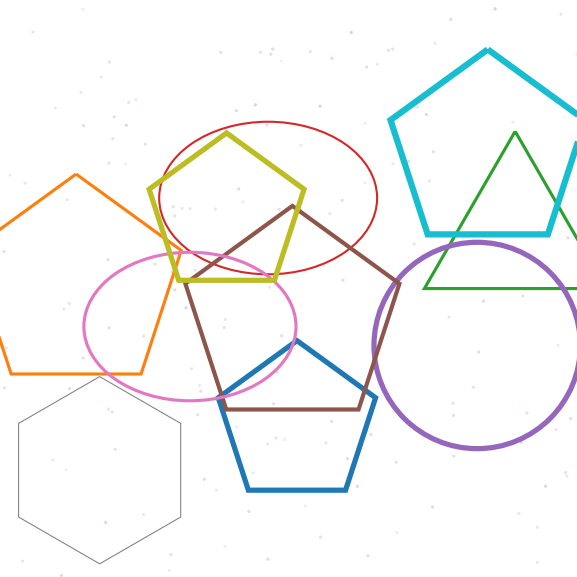[{"shape": "pentagon", "thickness": 2.5, "radius": 0.72, "center": [0.514, 0.266]}, {"shape": "pentagon", "thickness": 1.5, "radius": 0.96, "center": [0.132, 0.506]}, {"shape": "triangle", "thickness": 1.5, "radius": 0.91, "center": [0.892, 0.59]}, {"shape": "oval", "thickness": 1, "radius": 0.94, "center": [0.464, 0.656]}, {"shape": "circle", "thickness": 2.5, "radius": 0.89, "center": [0.826, 0.401]}, {"shape": "pentagon", "thickness": 2, "radius": 0.97, "center": [0.506, 0.448]}, {"shape": "oval", "thickness": 1.5, "radius": 0.92, "center": [0.329, 0.434]}, {"shape": "hexagon", "thickness": 0.5, "radius": 0.81, "center": [0.173, 0.185]}, {"shape": "pentagon", "thickness": 2.5, "radius": 0.71, "center": [0.392, 0.628]}, {"shape": "pentagon", "thickness": 3, "radius": 0.89, "center": [0.845, 0.737]}]